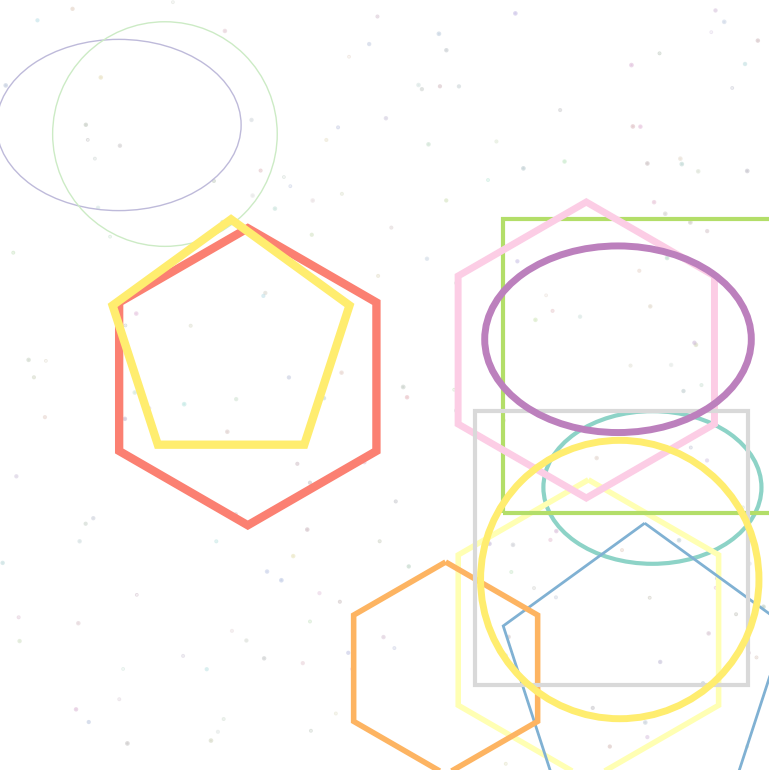[{"shape": "oval", "thickness": 1.5, "radius": 0.71, "center": [0.847, 0.367]}, {"shape": "hexagon", "thickness": 2, "radius": 0.98, "center": [0.764, 0.182]}, {"shape": "oval", "thickness": 0.5, "radius": 0.79, "center": [0.154, 0.838]}, {"shape": "hexagon", "thickness": 3, "radius": 0.96, "center": [0.322, 0.511]}, {"shape": "pentagon", "thickness": 1, "radius": 0.97, "center": [0.837, 0.127]}, {"shape": "hexagon", "thickness": 2, "radius": 0.69, "center": [0.579, 0.132]}, {"shape": "square", "thickness": 1.5, "radius": 0.95, "center": [0.844, 0.525]}, {"shape": "hexagon", "thickness": 2.5, "radius": 0.96, "center": [0.761, 0.545]}, {"shape": "square", "thickness": 1.5, "radius": 0.89, "center": [0.794, 0.288]}, {"shape": "oval", "thickness": 2.5, "radius": 0.87, "center": [0.803, 0.559]}, {"shape": "circle", "thickness": 0.5, "radius": 0.73, "center": [0.214, 0.826]}, {"shape": "circle", "thickness": 2.5, "radius": 0.9, "center": [0.805, 0.247]}, {"shape": "pentagon", "thickness": 3, "radius": 0.81, "center": [0.3, 0.553]}]